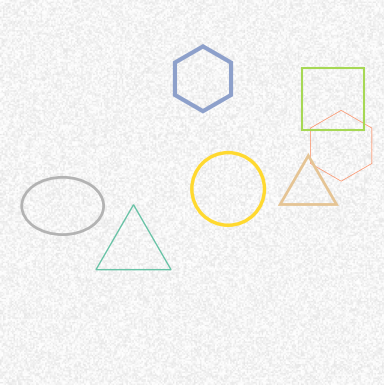[{"shape": "triangle", "thickness": 1, "radius": 0.56, "center": [0.347, 0.356]}, {"shape": "hexagon", "thickness": 0.5, "radius": 0.46, "center": [0.886, 0.621]}, {"shape": "hexagon", "thickness": 3, "radius": 0.42, "center": [0.527, 0.795]}, {"shape": "square", "thickness": 1.5, "radius": 0.4, "center": [0.864, 0.743]}, {"shape": "circle", "thickness": 2.5, "radius": 0.47, "center": [0.593, 0.509]}, {"shape": "triangle", "thickness": 2, "radius": 0.42, "center": [0.801, 0.511]}, {"shape": "oval", "thickness": 2, "radius": 0.53, "center": [0.163, 0.465]}]